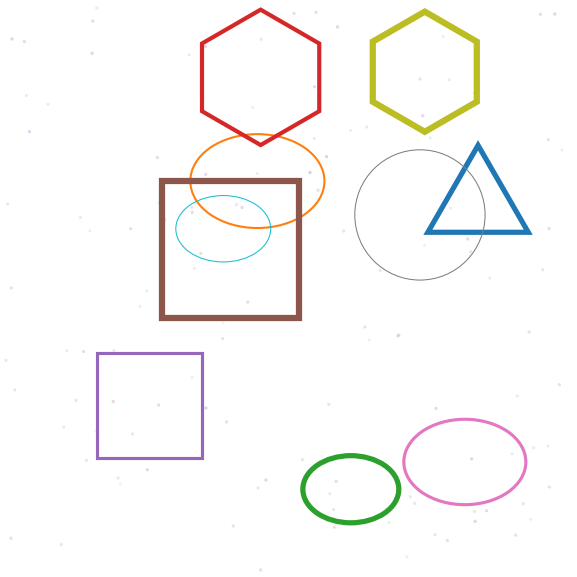[{"shape": "triangle", "thickness": 2.5, "radius": 0.5, "center": [0.828, 0.647]}, {"shape": "oval", "thickness": 1, "radius": 0.58, "center": [0.446, 0.686]}, {"shape": "oval", "thickness": 2.5, "radius": 0.42, "center": [0.607, 0.152]}, {"shape": "hexagon", "thickness": 2, "radius": 0.59, "center": [0.451, 0.865]}, {"shape": "square", "thickness": 1.5, "radius": 0.45, "center": [0.259, 0.297]}, {"shape": "square", "thickness": 3, "radius": 0.59, "center": [0.4, 0.568]}, {"shape": "oval", "thickness": 1.5, "radius": 0.53, "center": [0.805, 0.199]}, {"shape": "circle", "thickness": 0.5, "radius": 0.56, "center": [0.727, 0.627]}, {"shape": "hexagon", "thickness": 3, "radius": 0.52, "center": [0.736, 0.875]}, {"shape": "oval", "thickness": 0.5, "radius": 0.41, "center": [0.387, 0.603]}]